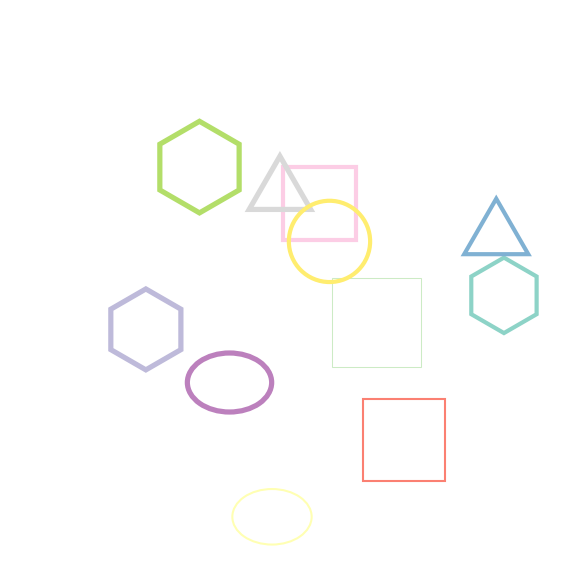[{"shape": "hexagon", "thickness": 2, "radius": 0.33, "center": [0.873, 0.488]}, {"shape": "oval", "thickness": 1, "radius": 0.34, "center": [0.471, 0.104]}, {"shape": "hexagon", "thickness": 2.5, "radius": 0.35, "center": [0.253, 0.429]}, {"shape": "square", "thickness": 1, "radius": 0.35, "center": [0.7, 0.237]}, {"shape": "triangle", "thickness": 2, "radius": 0.32, "center": [0.859, 0.591]}, {"shape": "hexagon", "thickness": 2.5, "radius": 0.4, "center": [0.345, 0.71]}, {"shape": "square", "thickness": 2, "radius": 0.32, "center": [0.553, 0.647]}, {"shape": "triangle", "thickness": 2.5, "radius": 0.31, "center": [0.485, 0.667]}, {"shape": "oval", "thickness": 2.5, "radius": 0.36, "center": [0.397, 0.337]}, {"shape": "square", "thickness": 0.5, "radius": 0.39, "center": [0.652, 0.441]}, {"shape": "circle", "thickness": 2, "radius": 0.35, "center": [0.571, 0.581]}]